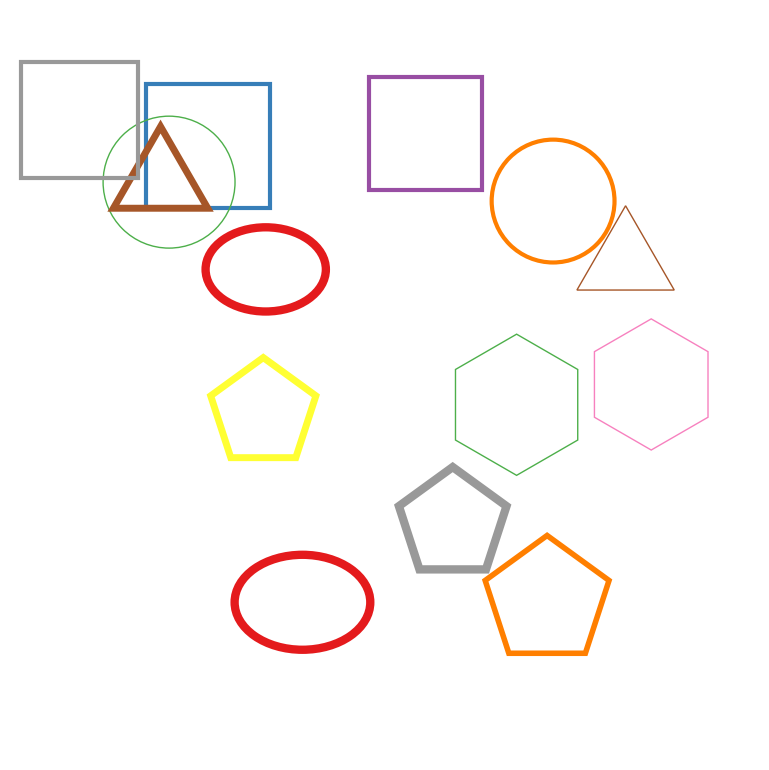[{"shape": "oval", "thickness": 3, "radius": 0.44, "center": [0.393, 0.218]}, {"shape": "oval", "thickness": 3, "radius": 0.39, "center": [0.345, 0.65]}, {"shape": "square", "thickness": 1.5, "radius": 0.4, "center": [0.27, 0.81]}, {"shape": "circle", "thickness": 0.5, "radius": 0.43, "center": [0.22, 0.763]}, {"shape": "hexagon", "thickness": 0.5, "radius": 0.46, "center": [0.671, 0.474]}, {"shape": "square", "thickness": 1.5, "radius": 0.37, "center": [0.552, 0.826]}, {"shape": "pentagon", "thickness": 2, "radius": 0.42, "center": [0.711, 0.22]}, {"shape": "circle", "thickness": 1.5, "radius": 0.4, "center": [0.718, 0.739]}, {"shape": "pentagon", "thickness": 2.5, "radius": 0.36, "center": [0.342, 0.464]}, {"shape": "triangle", "thickness": 2.5, "radius": 0.35, "center": [0.209, 0.765]}, {"shape": "triangle", "thickness": 0.5, "radius": 0.36, "center": [0.812, 0.66]}, {"shape": "hexagon", "thickness": 0.5, "radius": 0.43, "center": [0.846, 0.501]}, {"shape": "square", "thickness": 1.5, "radius": 0.38, "center": [0.103, 0.844]}, {"shape": "pentagon", "thickness": 3, "radius": 0.37, "center": [0.588, 0.32]}]